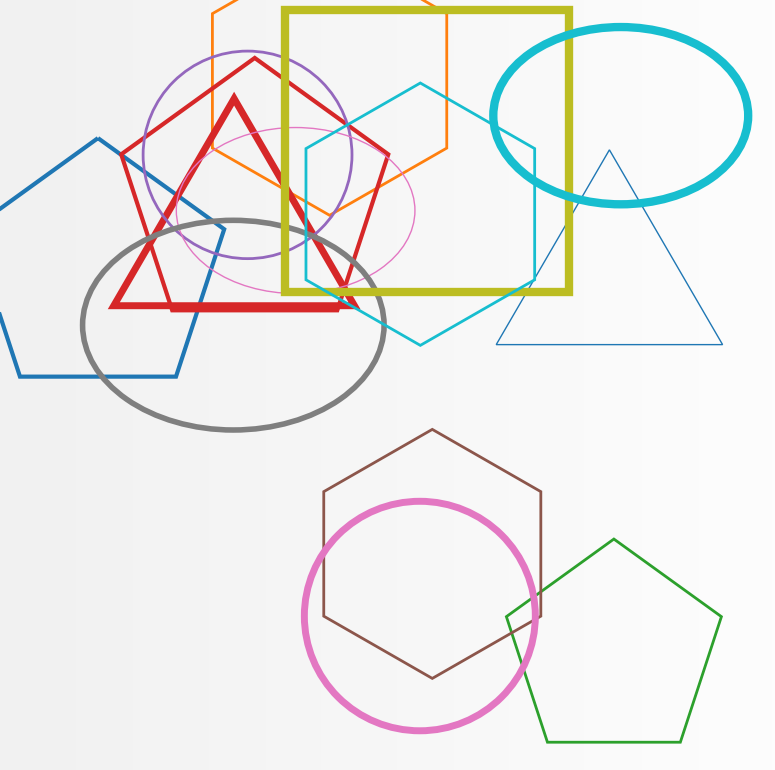[{"shape": "triangle", "thickness": 0.5, "radius": 0.84, "center": [0.786, 0.637]}, {"shape": "pentagon", "thickness": 1.5, "radius": 0.86, "center": [0.126, 0.649]}, {"shape": "hexagon", "thickness": 1, "radius": 0.87, "center": [0.425, 0.895]}, {"shape": "pentagon", "thickness": 1, "radius": 0.73, "center": [0.792, 0.154]}, {"shape": "pentagon", "thickness": 1.5, "radius": 0.91, "center": [0.329, 0.744]}, {"shape": "triangle", "thickness": 2.5, "radius": 0.9, "center": [0.302, 0.693]}, {"shape": "circle", "thickness": 1, "radius": 0.67, "center": [0.319, 0.799]}, {"shape": "hexagon", "thickness": 1, "radius": 0.81, "center": [0.558, 0.281]}, {"shape": "circle", "thickness": 2.5, "radius": 0.75, "center": [0.542, 0.2]}, {"shape": "oval", "thickness": 0.5, "radius": 0.77, "center": [0.381, 0.727]}, {"shape": "oval", "thickness": 2, "radius": 0.97, "center": [0.301, 0.578]}, {"shape": "square", "thickness": 3, "radius": 0.92, "center": [0.551, 0.804]}, {"shape": "oval", "thickness": 3, "radius": 0.82, "center": [0.801, 0.85]}, {"shape": "hexagon", "thickness": 1, "radius": 0.85, "center": [0.542, 0.722]}]